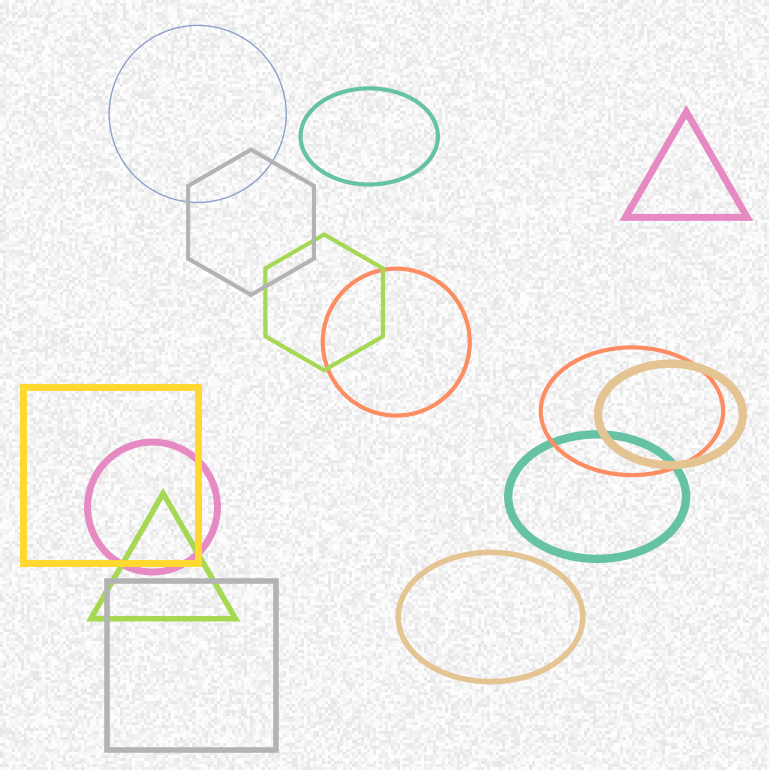[{"shape": "oval", "thickness": 3, "radius": 0.58, "center": [0.776, 0.355]}, {"shape": "oval", "thickness": 1.5, "radius": 0.45, "center": [0.48, 0.823]}, {"shape": "oval", "thickness": 1.5, "radius": 0.59, "center": [0.821, 0.466]}, {"shape": "circle", "thickness": 1.5, "radius": 0.48, "center": [0.515, 0.556]}, {"shape": "circle", "thickness": 0.5, "radius": 0.57, "center": [0.257, 0.852]}, {"shape": "circle", "thickness": 2.5, "radius": 0.42, "center": [0.198, 0.342]}, {"shape": "triangle", "thickness": 2.5, "radius": 0.46, "center": [0.891, 0.763]}, {"shape": "triangle", "thickness": 2, "radius": 0.54, "center": [0.212, 0.251]}, {"shape": "hexagon", "thickness": 1.5, "radius": 0.44, "center": [0.421, 0.607]}, {"shape": "square", "thickness": 2.5, "radius": 0.57, "center": [0.143, 0.383]}, {"shape": "oval", "thickness": 3, "radius": 0.47, "center": [0.871, 0.462]}, {"shape": "oval", "thickness": 2, "radius": 0.6, "center": [0.637, 0.199]}, {"shape": "hexagon", "thickness": 1.5, "radius": 0.47, "center": [0.326, 0.711]}, {"shape": "square", "thickness": 2, "radius": 0.55, "center": [0.249, 0.136]}]